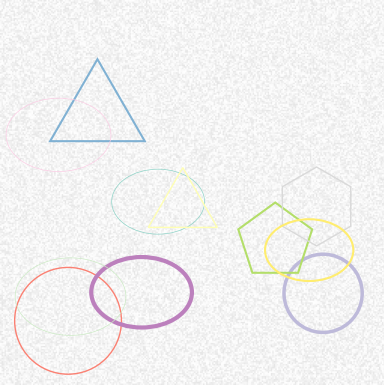[{"shape": "oval", "thickness": 0.5, "radius": 0.6, "center": [0.411, 0.476]}, {"shape": "triangle", "thickness": 1, "radius": 0.52, "center": [0.475, 0.461]}, {"shape": "circle", "thickness": 2.5, "radius": 0.51, "center": [0.839, 0.238]}, {"shape": "circle", "thickness": 1, "radius": 0.69, "center": [0.177, 0.167]}, {"shape": "triangle", "thickness": 1.5, "radius": 0.71, "center": [0.253, 0.704]}, {"shape": "pentagon", "thickness": 1.5, "radius": 0.5, "center": [0.715, 0.373]}, {"shape": "oval", "thickness": 0.5, "radius": 0.68, "center": [0.152, 0.65]}, {"shape": "hexagon", "thickness": 1, "radius": 0.51, "center": [0.822, 0.464]}, {"shape": "oval", "thickness": 3, "radius": 0.65, "center": [0.368, 0.241]}, {"shape": "oval", "thickness": 0.5, "radius": 0.72, "center": [0.183, 0.23]}, {"shape": "oval", "thickness": 1.5, "radius": 0.57, "center": [0.803, 0.35]}]